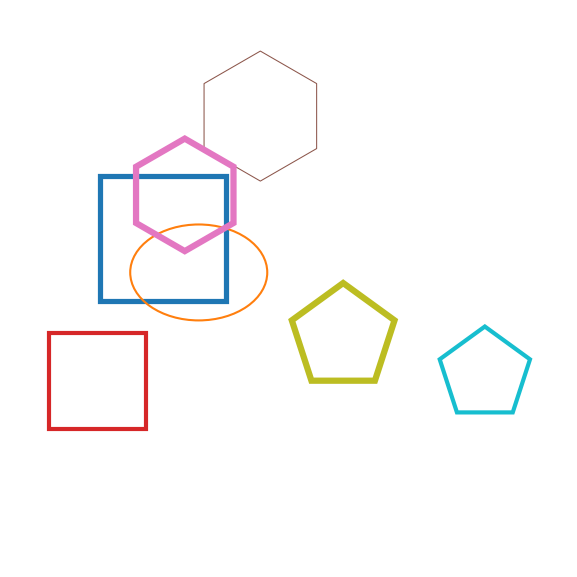[{"shape": "square", "thickness": 2.5, "radius": 0.54, "center": [0.283, 0.586]}, {"shape": "oval", "thickness": 1, "radius": 0.59, "center": [0.344, 0.527]}, {"shape": "square", "thickness": 2, "radius": 0.42, "center": [0.169, 0.339]}, {"shape": "hexagon", "thickness": 0.5, "radius": 0.56, "center": [0.451, 0.798]}, {"shape": "hexagon", "thickness": 3, "radius": 0.49, "center": [0.32, 0.662]}, {"shape": "pentagon", "thickness": 3, "radius": 0.47, "center": [0.594, 0.416]}, {"shape": "pentagon", "thickness": 2, "radius": 0.41, "center": [0.84, 0.352]}]